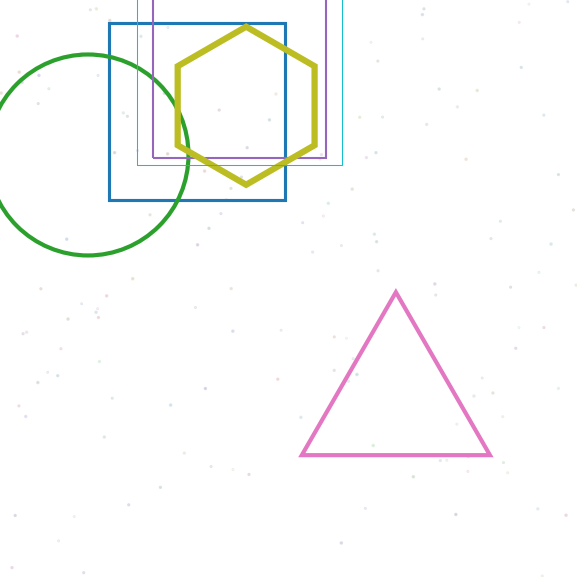[{"shape": "square", "thickness": 1.5, "radius": 0.76, "center": [0.341, 0.806]}, {"shape": "circle", "thickness": 2, "radius": 0.87, "center": [0.152, 0.731]}, {"shape": "square", "thickness": 1, "radius": 0.74, "center": [0.415, 0.874]}, {"shape": "triangle", "thickness": 2, "radius": 0.94, "center": [0.686, 0.305]}, {"shape": "hexagon", "thickness": 3, "radius": 0.68, "center": [0.426, 0.816]}, {"shape": "square", "thickness": 0.5, "radius": 0.88, "center": [0.415, 0.89]}]